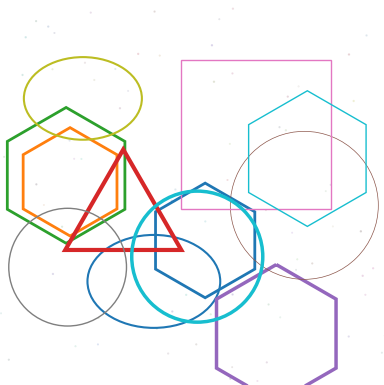[{"shape": "hexagon", "thickness": 2, "radius": 0.74, "center": [0.533, 0.375]}, {"shape": "oval", "thickness": 1.5, "radius": 0.86, "center": [0.4, 0.269]}, {"shape": "hexagon", "thickness": 2, "radius": 0.7, "center": [0.182, 0.528]}, {"shape": "hexagon", "thickness": 2, "radius": 0.88, "center": [0.172, 0.545]}, {"shape": "triangle", "thickness": 3, "radius": 0.87, "center": [0.32, 0.438]}, {"shape": "hexagon", "thickness": 2.5, "radius": 0.9, "center": [0.718, 0.134]}, {"shape": "circle", "thickness": 0.5, "radius": 0.96, "center": [0.79, 0.467]}, {"shape": "square", "thickness": 1, "radius": 0.97, "center": [0.664, 0.65]}, {"shape": "circle", "thickness": 1, "radius": 0.76, "center": [0.176, 0.306]}, {"shape": "oval", "thickness": 1.5, "radius": 0.77, "center": [0.215, 0.744]}, {"shape": "circle", "thickness": 2.5, "radius": 0.85, "center": [0.512, 0.333]}, {"shape": "hexagon", "thickness": 1, "radius": 0.88, "center": [0.798, 0.588]}]